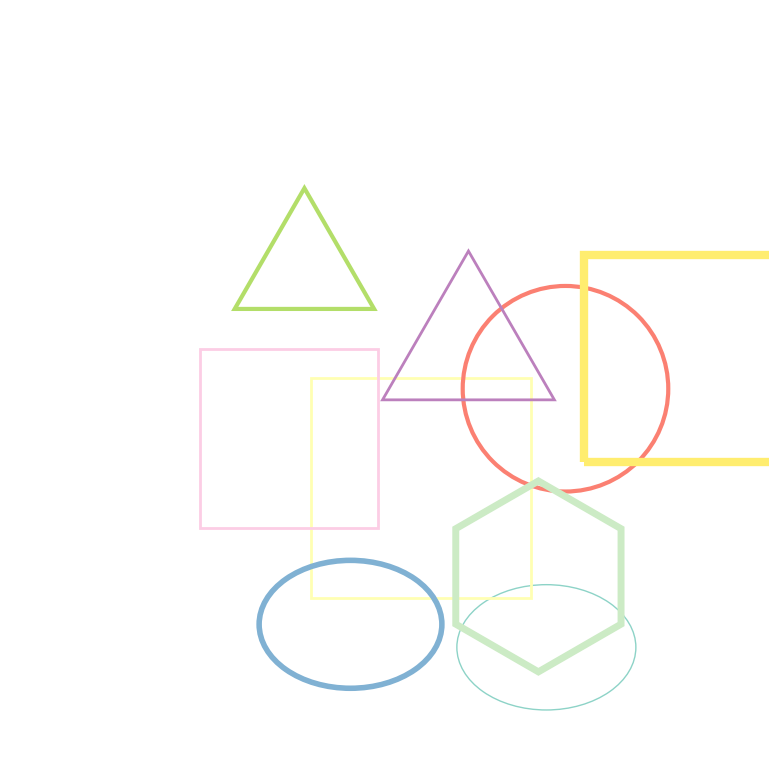[{"shape": "oval", "thickness": 0.5, "radius": 0.58, "center": [0.71, 0.159]}, {"shape": "square", "thickness": 1, "radius": 0.71, "center": [0.547, 0.366]}, {"shape": "circle", "thickness": 1.5, "radius": 0.67, "center": [0.734, 0.495]}, {"shape": "oval", "thickness": 2, "radius": 0.59, "center": [0.455, 0.189]}, {"shape": "triangle", "thickness": 1.5, "radius": 0.52, "center": [0.395, 0.651]}, {"shape": "square", "thickness": 1, "radius": 0.58, "center": [0.375, 0.431]}, {"shape": "triangle", "thickness": 1, "radius": 0.64, "center": [0.608, 0.545]}, {"shape": "hexagon", "thickness": 2.5, "radius": 0.62, "center": [0.699, 0.251]}, {"shape": "square", "thickness": 3, "radius": 0.67, "center": [0.893, 0.534]}]